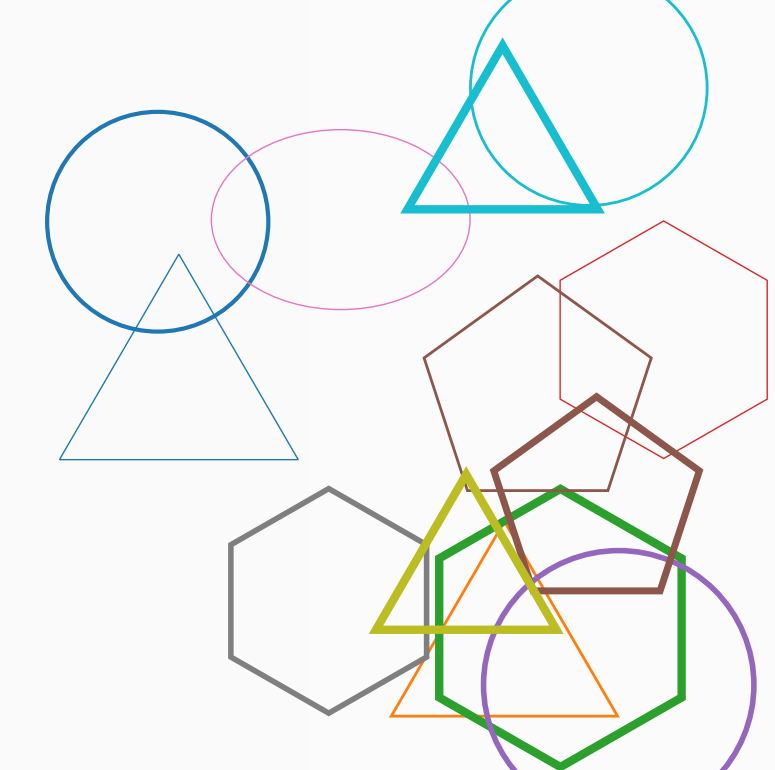[{"shape": "triangle", "thickness": 0.5, "radius": 0.89, "center": [0.231, 0.492]}, {"shape": "circle", "thickness": 1.5, "radius": 0.71, "center": [0.204, 0.712]}, {"shape": "triangle", "thickness": 1, "radius": 0.84, "center": [0.651, 0.154]}, {"shape": "hexagon", "thickness": 3, "radius": 0.9, "center": [0.723, 0.184]}, {"shape": "hexagon", "thickness": 0.5, "radius": 0.77, "center": [0.856, 0.559]}, {"shape": "circle", "thickness": 2, "radius": 0.87, "center": [0.798, 0.111]}, {"shape": "pentagon", "thickness": 1, "radius": 0.77, "center": [0.694, 0.488]}, {"shape": "pentagon", "thickness": 2.5, "radius": 0.7, "center": [0.77, 0.345]}, {"shape": "oval", "thickness": 0.5, "radius": 0.83, "center": [0.44, 0.715]}, {"shape": "hexagon", "thickness": 2, "radius": 0.73, "center": [0.424, 0.22]}, {"shape": "triangle", "thickness": 3, "radius": 0.67, "center": [0.602, 0.249]}, {"shape": "triangle", "thickness": 3, "radius": 0.71, "center": [0.648, 0.799]}, {"shape": "circle", "thickness": 1, "radius": 0.76, "center": [0.76, 0.886]}]